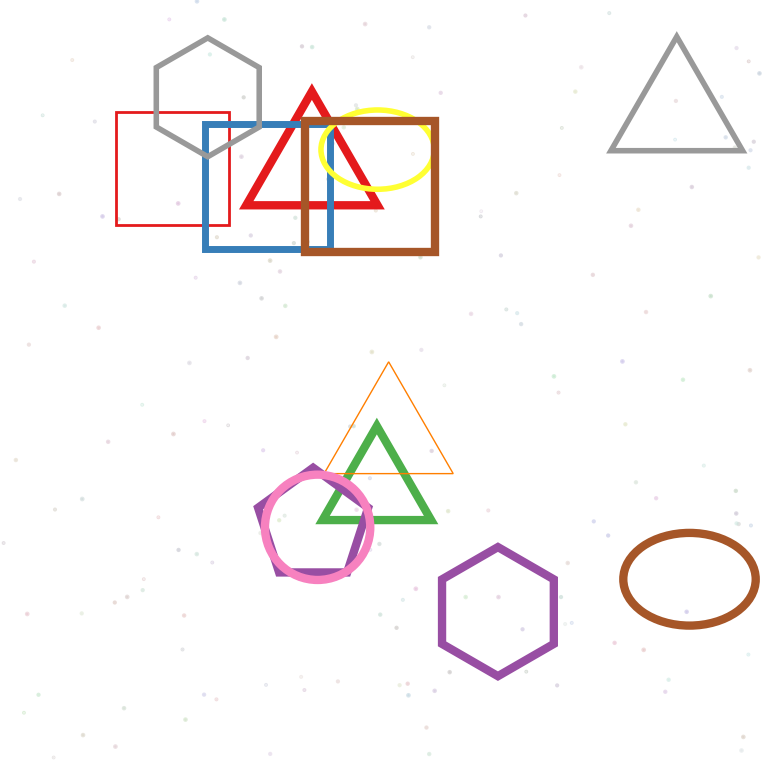[{"shape": "square", "thickness": 1, "radius": 0.37, "center": [0.224, 0.781]}, {"shape": "triangle", "thickness": 3, "radius": 0.49, "center": [0.405, 0.783]}, {"shape": "square", "thickness": 2.5, "radius": 0.41, "center": [0.348, 0.757]}, {"shape": "triangle", "thickness": 3, "radius": 0.41, "center": [0.489, 0.365]}, {"shape": "pentagon", "thickness": 3, "radius": 0.38, "center": [0.407, 0.317]}, {"shape": "hexagon", "thickness": 3, "radius": 0.42, "center": [0.647, 0.206]}, {"shape": "triangle", "thickness": 0.5, "radius": 0.48, "center": [0.505, 0.433]}, {"shape": "oval", "thickness": 2, "radius": 0.37, "center": [0.49, 0.806]}, {"shape": "oval", "thickness": 3, "radius": 0.43, "center": [0.895, 0.248]}, {"shape": "square", "thickness": 3, "radius": 0.42, "center": [0.48, 0.758]}, {"shape": "circle", "thickness": 3, "radius": 0.34, "center": [0.412, 0.315]}, {"shape": "triangle", "thickness": 2, "radius": 0.49, "center": [0.879, 0.854]}, {"shape": "hexagon", "thickness": 2, "radius": 0.39, "center": [0.27, 0.874]}]